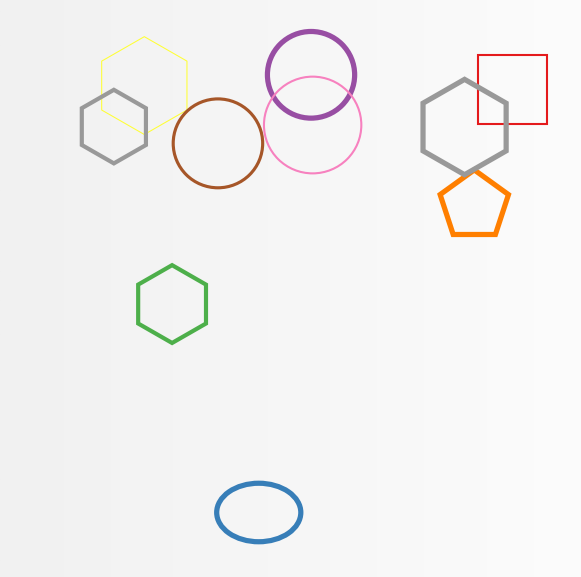[{"shape": "square", "thickness": 1, "radius": 0.3, "center": [0.882, 0.844]}, {"shape": "oval", "thickness": 2.5, "radius": 0.36, "center": [0.445, 0.112]}, {"shape": "hexagon", "thickness": 2, "radius": 0.34, "center": [0.296, 0.473]}, {"shape": "circle", "thickness": 2.5, "radius": 0.38, "center": [0.535, 0.87]}, {"shape": "pentagon", "thickness": 2.5, "radius": 0.31, "center": [0.816, 0.643]}, {"shape": "hexagon", "thickness": 0.5, "radius": 0.42, "center": [0.248, 0.851]}, {"shape": "circle", "thickness": 1.5, "radius": 0.38, "center": [0.375, 0.751]}, {"shape": "circle", "thickness": 1, "radius": 0.42, "center": [0.538, 0.783]}, {"shape": "hexagon", "thickness": 2.5, "radius": 0.41, "center": [0.799, 0.779]}, {"shape": "hexagon", "thickness": 2, "radius": 0.32, "center": [0.196, 0.78]}]